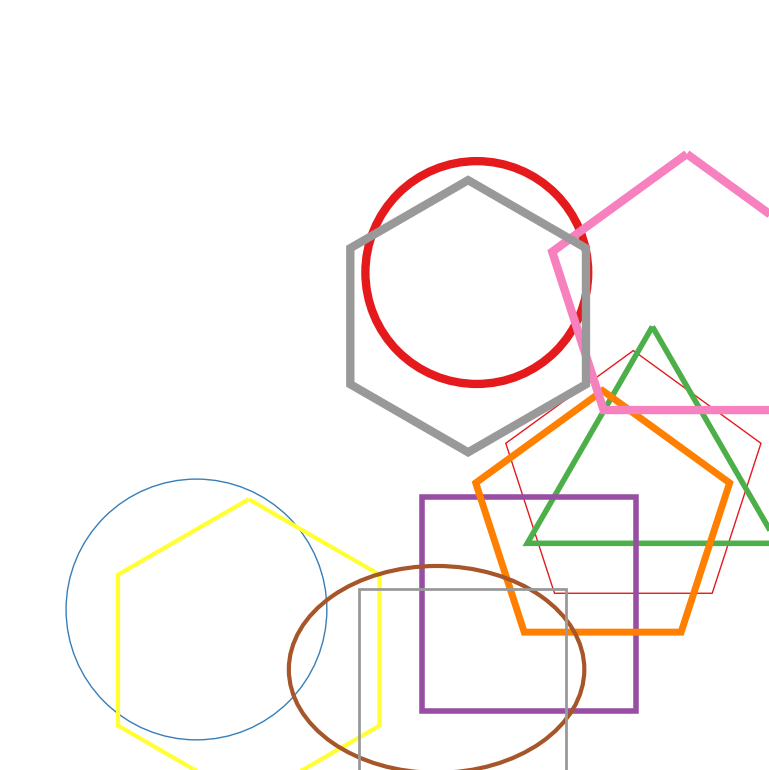[{"shape": "pentagon", "thickness": 0.5, "radius": 0.87, "center": [0.823, 0.37]}, {"shape": "circle", "thickness": 3, "radius": 0.72, "center": [0.619, 0.646]}, {"shape": "circle", "thickness": 0.5, "radius": 0.85, "center": [0.255, 0.208]}, {"shape": "triangle", "thickness": 2, "radius": 0.94, "center": [0.847, 0.388]}, {"shape": "square", "thickness": 2, "radius": 0.7, "center": [0.687, 0.216]}, {"shape": "pentagon", "thickness": 2.5, "radius": 0.87, "center": [0.783, 0.319]}, {"shape": "hexagon", "thickness": 1.5, "radius": 0.98, "center": [0.323, 0.156]}, {"shape": "oval", "thickness": 1.5, "radius": 0.96, "center": [0.567, 0.131]}, {"shape": "pentagon", "thickness": 3, "radius": 0.92, "center": [0.892, 0.616]}, {"shape": "square", "thickness": 1, "radius": 0.67, "center": [0.6, 0.1]}, {"shape": "hexagon", "thickness": 3, "radius": 0.88, "center": [0.608, 0.589]}]